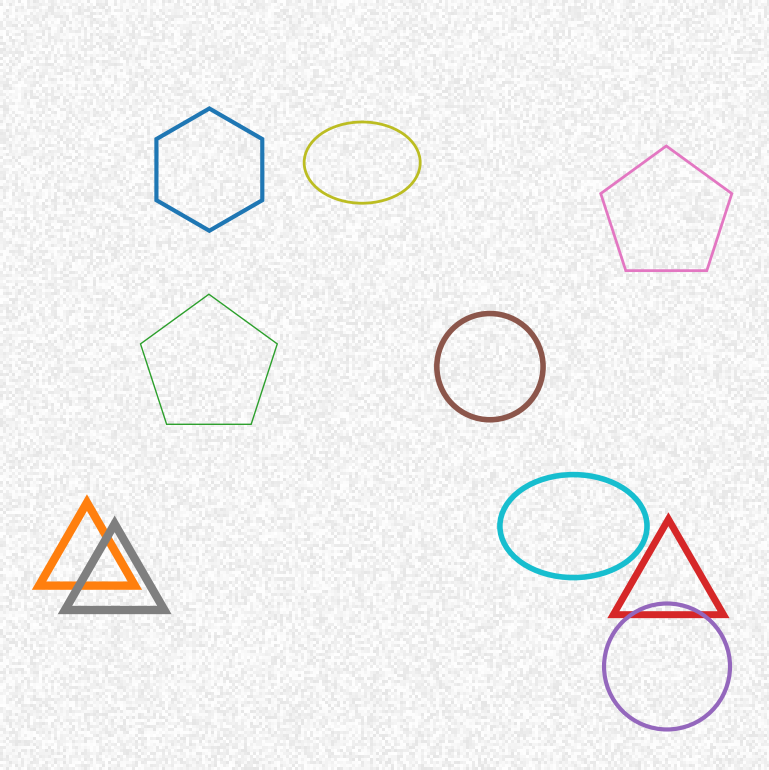[{"shape": "hexagon", "thickness": 1.5, "radius": 0.4, "center": [0.272, 0.78]}, {"shape": "triangle", "thickness": 3, "radius": 0.36, "center": [0.113, 0.275]}, {"shape": "pentagon", "thickness": 0.5, "radius": 0.47, "center": [0.271, 0.525]}, {"shape": "triangle", "thickness": 2.5, "radius": 0.41, "center": [0.868, 0.243]}, {"shape": "circle", "thickness": 1.5, "radius": 0.41, "center": [0.866, 0.134]}, {"shape": "circle", "thickness": 2, "radius": 0.34, "center": [0.636, 0.524]}, {"shape": "pentagon", "thickness": 1, "radius": 0.45, "center": [0.865, 0.721]}, {"shape": "triangle", "thickness": 3, "radius": 0.37, "center": [0.149, 0.245]}, {"shape": "oval", "thickness": 1, "radius": 0.38, "center": [0.47, 0.789]}, {"shape": "oval", "thickness": 2, "radius": 0.48, "center": [0.745, 0.317]}]